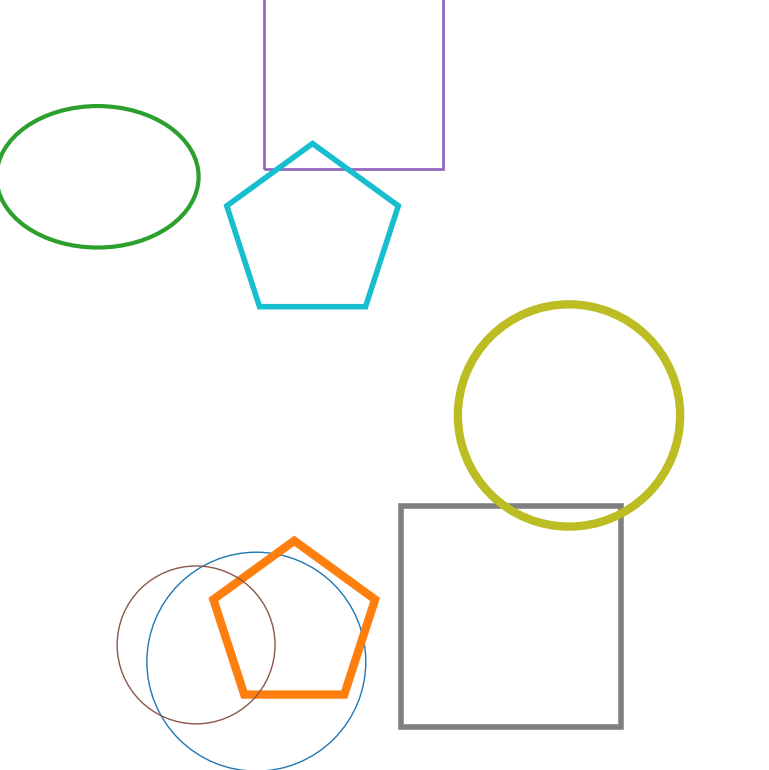[{"shape": "circle", "thickness": 0.5, "radius": 0.71, "center": [0.333, 0.141]}, {"shape": "pentagon", "thickness": 3, "radius": 0.55, "center": [0.382, 0.187]}, {"shape": "oval", "thickness": 1.5, "radius": 0.66, "center": [0.127, 0.77]}, {"shape": "square", "thickness": 1, "radius": 0.58, "center": [0.459, 0.897]}, {"shape": "circle", "thickness": 0.5, "radius": 0.51, "center": [0.255, 0.162]}, {"shape": "square", "thickness": 2, "radius": 0.72, "center": [0.664, 0.199]}, {"shape": "circle", "thickness": 3, "radius": 0.72, "center": [0.739, 0.46]}, {"shape": "pentagon", "thickness": 2, "radius": 0.59, "center": [0.406, 0.696]}]